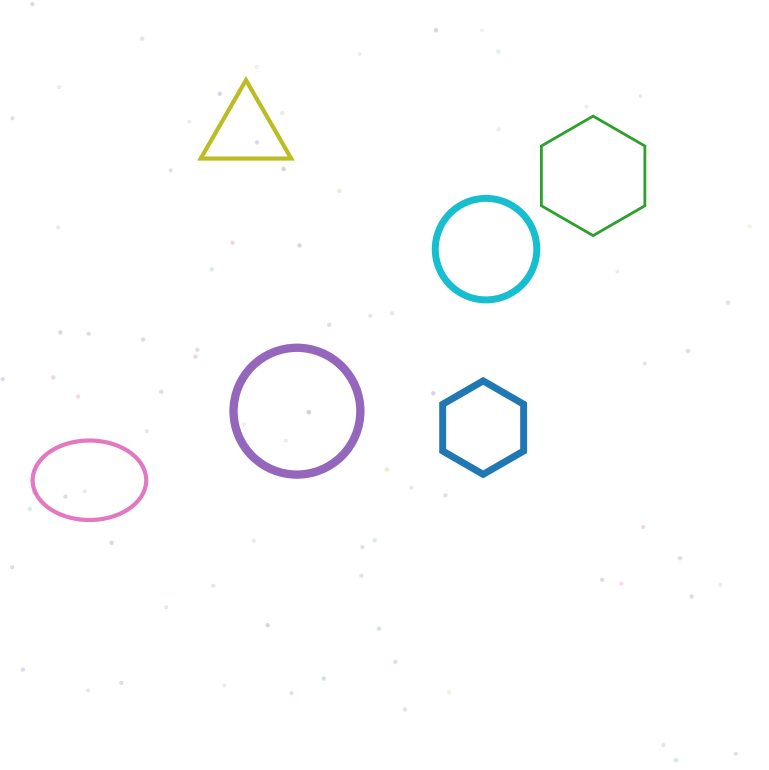[{"shape": "hexagon", "thickness": 2.5, "radius": 0.3, "center": [0.627, 0.445]}, {"shape": "hexagon", "thickness": 1, "radius": 0.39, "center": [0.77, 0.772]}, {"shape": "circle", "thickness": 3, "radius": 0.41, "center": [0.386, 0.466]}, {"shape": "oval", "thickness": 1.5, "radius": 0.37, "center": [0.116, 0.376]}, {"shape": "triangle", "thickness": 1.5, "radius": 0.34, "center": [0.319, 0.828]}, {"shape": "circle", "thickness": 2.5, "radius": 0.33, "center": [0.631, 0.676]}]